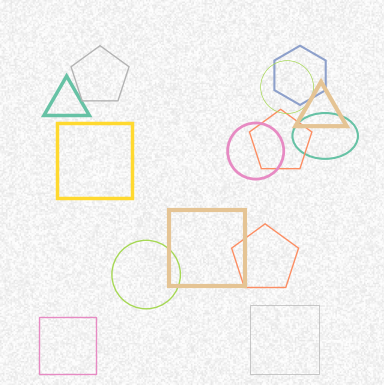[{"shape": "triangle", "thickness": 2.5, "radius": 0.34, "center": [0.173, 0.734]}, {"shape": "oval", "thickness": 1.5, "radius": 0.43, "center": [0.845, 0.647]}, {"shape": "pentagon", "thickness": 1, "radius": 0.43, "center": [0.729, 0.631]}, {"shape": "pentagon", "thickness": 1, "radius": 0.46, "center": [0.689, 0.327]}, {"shape": "hexagon", "thickness": 1.5, "radius": 0.38, "center": [0.779, 0.804]}, {"shape": "square", "thickness": 1, "radius": 0.37, "center": [0.175, 0.103]}, {"shape": "circle", "thickness": 2, "radius": 0.36, "center": [0.664, 0.608]}, {"shape": "circle", "thickness": 0.5, "radius": 0.34, "center": [0.746, 0.774]}, {"shape": "circle", "thickness": 1, "radius": 0.44, "center": [0.38, 0.287]}, {"shape": "square", "thickness": 2.5, "radius": 0.49, "center": [0.245, 0.583]}, {"shape": "square", "thickness": 3, "radius": 0.49, "center": [0.537, 0.355]}, {"shape": "triangle", "thickness": 3, "radius": 0.38, "center": [0.834, 0.711]}, {"shape": "pentagon", "thickness": 1, "radius": 0.4, "center": [0.26, 0.802]}, {"shape": "square", "thickness": 0.5, "radius": 0.45, "center": [0.739, 0.118]}]